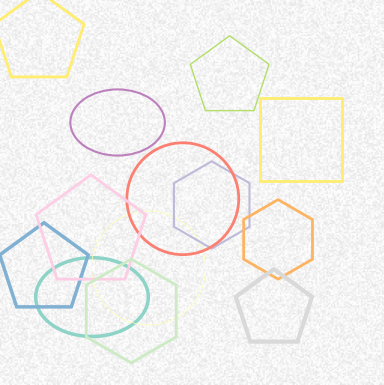[{"shape": "oval", "thickness": 2.5, "radius": 0.73, "center": [0.239, 0.228]}, {"shape": "circle", "thickness": 0.5, "radius": 0.74, "center": [0.386, 0.304]}, {"shape": "hexagon", "thickness": 1.5, "radius": 0.57, "center": [0.55, 0.468]}, {"shape": "circle", "thickness": 2, "radius": 0.73, "center": [0.475, 0.484]}, {"shape": "pentagon", "thickness": 2.5, "radius": 0.6, "center": [0.114, 0.301]}, {"shape": "hexagon", "thickness": 2, "radius": 0.52, "center": [0.722, 0.378]}, {"shape": "pentagon", "thickness": 1, "radius": 0.54, "center": [0.597, 0.8]}, {"shape": "pentagon", "thickness": 2, "radius": 0.75, "center": [0.236, 0.396]}, {"shape": "pentagon", "thickness": 3, "radius": 0.52, "center": [0.711, 0.197]}, {"shape": "oval", "thickness": 1.5, "radius": 0.61, "center": [0.305, 0.682]}, {"shape": "hexagon", "thickness": 2, "radius": 0.67, "center": [0.341, 0.192]}, {"shape": "pentagon", "thickness": 2, "radius": 0.61, "center": [0.102, 0.899]}, {"shape": "square", "thickness": 2, "radius": 0.54, "center": [0.782, 0.637]}]